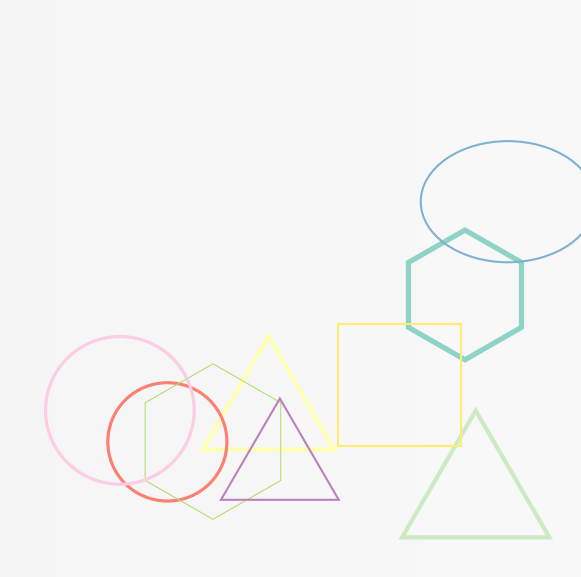[{"shape": "hexagon", "thickness": 2.5, "radius": 0.56, "center": [0.8, 0.488]}, {"shape": "triangle", "thickness": 2, "radius": 0.65, "center": [0.462, 0.286]}, {"shape": "circle", "thickness": 1.5, "radius": 0.51, "center": [0.288, 0.234]}, {"shape": "oval", "thickness": 1, "radius": 0.75, "center": [0.874, 0.65]}, {"shape": "hexagon", "thickness": 0.5, "radius": 0.67, "center": [0.366, 0.235]}, {"shape": "circle", "thickness": 1.5, "radius": 0.64, "center": [0.206, 0.289]}, {"shape": "triangle", "thickness": 1, "radius": 0.58, "center": [0.481, 0.192]}, {"shape": "triangle", "thickness": 2, "radius": 0.73, "center": [0.818, 0.142]}, {"shape": "square", "thickness": 1, "radius": 0.53, "center": [0.687, 0.332]}]